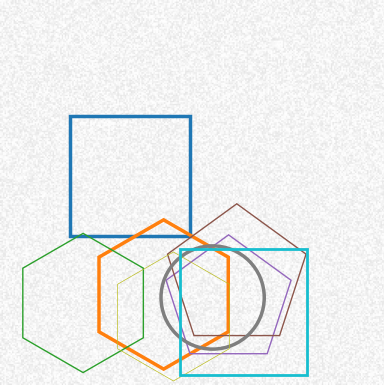[{"shape": "square", "thickness": 2.5, "radius": 0.78, "center": [0.338, 0.543]}, {"shape": "hexagon", "thickness": 2.5, "radius": 0.97, "center": [0.425, 0.235]}, {"shape": "hexagon", "thickness": 1, "radius": 0.9, "center": [0.216, 0.213]}, {"shape": "pentagon", "thickness": 1, "radius": 0.85, "center": [0.594, 0.219]}, {"shape": "pentagon", "thickness": 1, "radius": 0.95, "center": [0.615, 0.281]}, {"shape": "circle", "thickness": 2.5, "radius": 0.67, "center": [0.552, 0.227]}, {"shape": "hexagon", "thickness": 0.5, "radius": 0.84, "center": [0.451, 0.178]}, {"shape": "square", "thickness": 2, "radius": 0.82, "center": [0.632, 0.189]}]